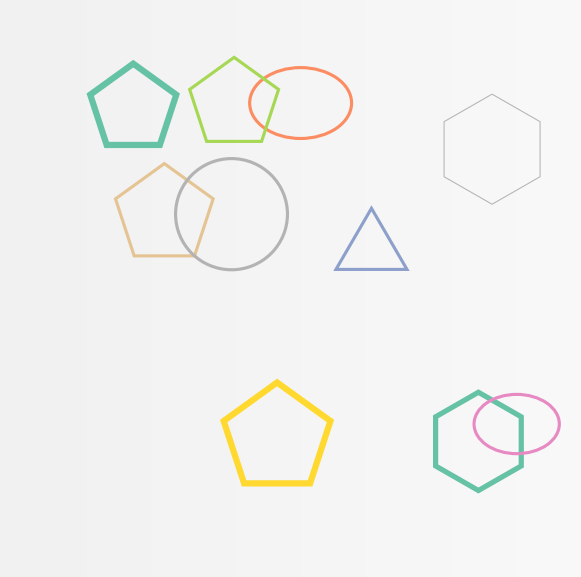[{"shape": "pentagon", "thickness": 3, "radius": 0.39, "center": [0.229, 0.811]}, {"shape": "hexagon", "thickness": 2.5, "radius": 0.43, "center": [0.823, 0.235]}, {"shape": "oval", "thickness": 1.5, "radius": 0.44, "center": [0.517, 0.821]}, {"shape": "triangle", "thickness": 1.5, "radius": 0.35, "center": [0.639, 0.568]}, {"shape": "oval", "thickness": 1.5, "radius": 0.37, "center": [0.889, 0.265]}, {"shape": "pentagon", "thickness": 1.5, "radius": 0.4, "center": [0.403, 0.819]}, {"shape": "pentagon", "thickness": 3, "radius": 0.48, "center": [0.477, 0.24]}, {"shape": "pentagon", "thickness": 1.5, "radius": 0.44, "center": [0.283, 0.628]}, {"shape": "circle", "thickness": 1.5, "radius": 0.48, "center": [0.398, 0.628]}, {"shape": "hexagon", "thickness": 0.5, "radius": 0.48, "center": [0.847, 0.741]}]